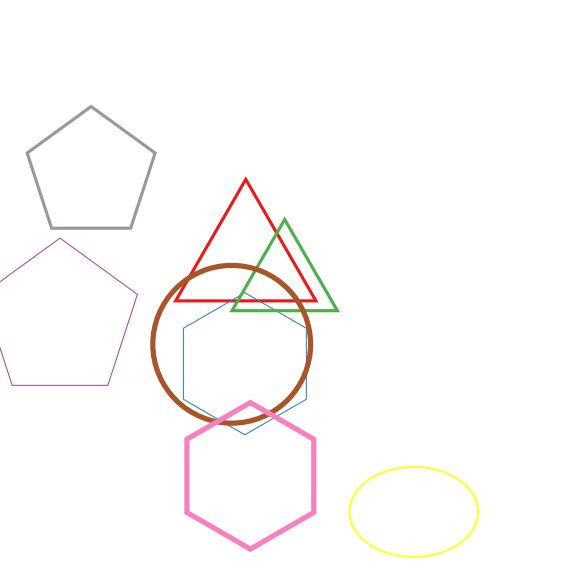[{"shape": "triangle", "thickness": 1.5, "radius": 0.7, "center": [0.426, 0.548]}, {"shape": "hexagon", "thickness": 0.5, "radius": 0.61, "center": [0.424, 0.369]}, {"shape": "triangle", "thickness": 1.5, "radius": 0.53, "center": [0.493, 0.514]}, {"shape": "pentagon", "thickness": 0.5, "radius": 0.7, "center": [0.104, 0.446]}, {"shape": "oval", "thickness": 1, "radius": 0.56, "center": [0.717, 0.113]}, {"shape": "circle", "thickness": 2.5, "radius": 0.68, "center": [0.401, 0.403]}, {"shape": "hexagon", "thickness": 2.5, "radius": 0.63, "center": [0.434, 0.175]}, {"shape": "pentagon", "thickness": 1.5, "radius": 0.58, "center": [0.158, 0.698]}]